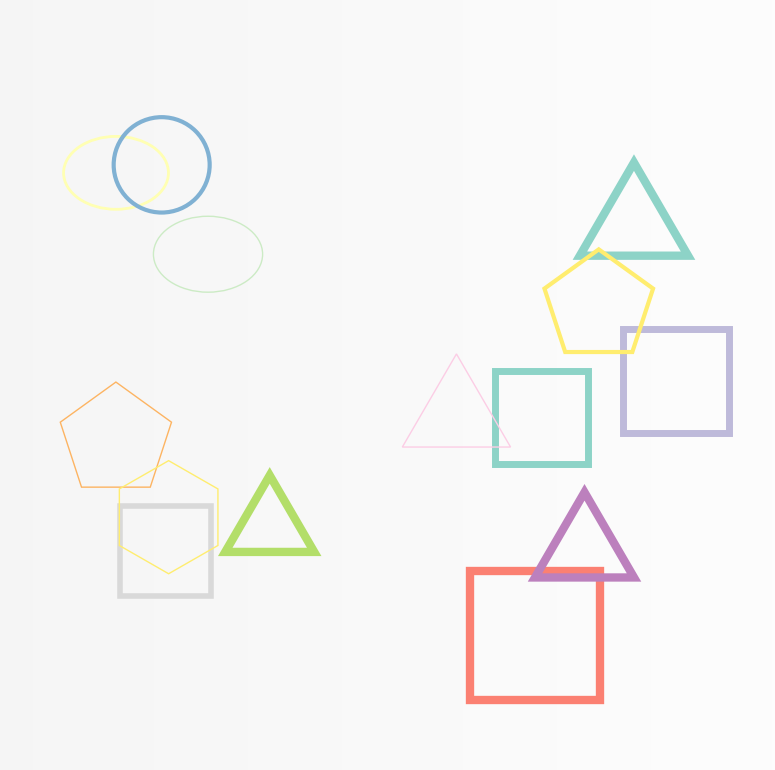[{"shape": "square", "thickness": 2.5, "radius": 0.3, "center": [0.699, 0.457]}, {"shape": "triangle", "thickness": 3, "radius": 0.4, "center": [0.818, 0.708]}, {"shape": "oval", "thickness": 1, "radius": 0.34, "center": [0.15, 0.776]}, {"shape": "square", "thickness": 2.5, "radius": 0.34, "center": [0.872, 0.505]}, {"shape": "square", "thickness": 3, "radius": 0.42, "center": [0.69, 0.175]}, {"shape": "circle", "thickness": 1.5, "radius": 0.31, "center": [0.209, 0.786]}, {"shape": "pentagon", "thickness": 0.5, "radius": 0.38, "center": [0.15, 0.428]}, {"shape": "triangle", "thickness": 3, "radius": 0.33, "center": [0.348, 0.316]}, {"shape": "triangle", "thickness": 0.5, "radius": 0.4, "center": [0.589, 0.46]}, {"shape": "square", "thickness": 2, "radius": 0.29, "center": [0.214, 0.285]}, {"shape": "triangle", "thickness": 3, "radius": 0.37, "center": [0.754, 0.287]}, {"shape": "oval", "thickness": 0.5, "radius": 0.35, "center": [0.268, 0.67]}, {"shape": "pentagon", "thickness": 1.5, "radius": 0.37, "center": [0.773, 0.602]}, {"shape": "hexagon", "thickness": 0.5, "radius": 0.37, "center": [0.218, 0.328]}]